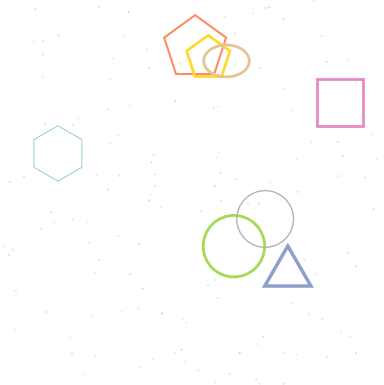[{"shape": "hexagon", "thickness": 0.5, "radius": 0.36, "center": [0.15, 0.601]}, {"shape": "pentagon", "thickness": 1.5, "radius": 0.42, "center": [0.507, 0.876]}, {"shape": "triangle", "thickness": 2.5, "radius": 0.35, "center": [0.748, 0.292]}, {"shape": "square", "thickness": 2, "radius": 0.3, "center": [0.883, 0.734]}, {"shape": "circle", "thickness": 2, "radius": 0.4, "center": [0.608, 0.361]}, {"shape": "pentagon", "thickness": 2, "radius": 0.3, "center": [0.541, 0.849]}, {"shape": "oval", "thickness": 2, "radius": 0.3, "center": [0.588, 0.842]}, {"shape": "circle", "thickness": 1, "radius": 0.37, "center": [0.689, 0.431]}]